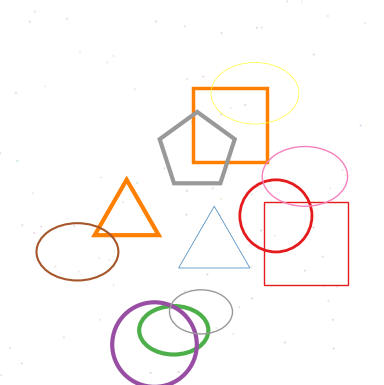[{"shape": "circle", "thickness": 2, "radius": 0.47, "center": [0.717, 0.439]}, {"shape": "square", "thickness": 1, "radius": 0.54, "center": [0.795, 0.367]}, {"shape": "triangle", "thickness": 0.5, "radius": 0.53, "center": [0.556, 0.357]}, {"shape": "oval", "thickness": 3, "radius": 0.45, "center": [0.451, 0.142]}, {"shape": "circle", "thickness": 3, "radius": 0.55, "center": [0.401, 0.105]}, {"shape": "square", "thickness": 2.5, "radius": 0.48, "center": [0.598, 0.675]}, {"shape": "triangle", "thickness": 3, "radius": 0.48, "center": [0.329, 0.437]}, {"shape": "oval", "thickness": 0.5, "radius": 0.57, "center": [0.662, 0.758]}, {"shape": "oval", "thickness": 1.5, "radius": 0.53, "center": [0.201, 0.346]}, {"shape": "oval", "thickness": 1, "radius": 0.55, "center": [0.792, 0.542]}, {"shape": "pentagon", "thickness": 3, "radius": 0.51, "center": [0.512, 0.607]}, {"shape": "oval", "thickness": 1, "radius": 0.41, "center": [0.522, 0.19]}]